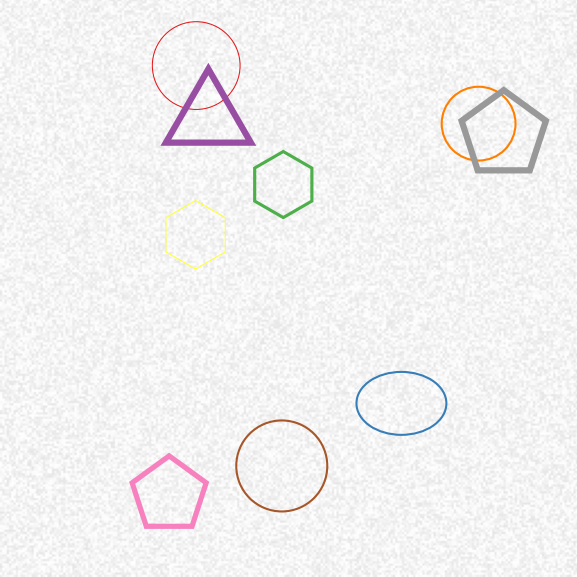[{"shape": "circle", "thickness": 0.5, "radius": 0.38, "center": [0.34, 0.886]}, {"shape": "oval", "thickness": 1, "radius": 0.39, "center": [0.695, 0.301]}, {"shape": "hexagon", "thickness": 1.5, "radius": 0.29, "center": [0.491, 0.68]}, {"shape": "triangle", "thickness": 3, "radius": 0.42, "center": [0.361, 0.795]}, {"shape": "circle", "thickness": 1, "radius": 0.32, "center": [0.829, 0.785]}, {"shape": "hexagon", "thickness": 0.5, "radius": 0.3, "center": [0.339, 0.593]}, {"shape": "circle", "thickness": 1, "radius": 0.39, "center": [0.488, 0.192]}, {"shape": "pentagon", "thickness": 2.5, "radius": 0.34, "center": [0.293, 0.142]}, {"shape": "pentagon", "thickness": 3, "radius": 0.38, "center": [0.872, 0.766]}]